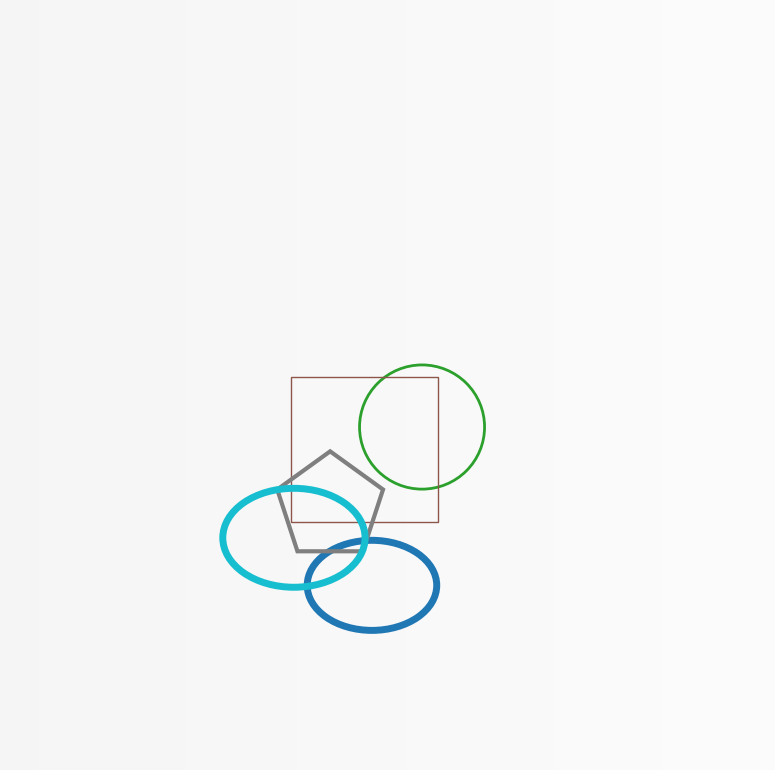[{"shape": "oval", "thickness": 2.5, "radius": 0.42, "center": [0.48, 0.24]}, {"shape": "circle", "thickness": 1, "radius": 0.4, "center": [0.545, 0.445]}, {"shape": "square", "thickness": 0.5, "radius": 0.47, "center": [0.47, 0.416]}, {"shape": "pentagon", "thickness": 1.5, "radius": 0.36, "center": [0.426, 0.342]}, {"shape": "oval", "thickness": 2.5, "radius": 0.46, "center": [0.379, 0.302]}]